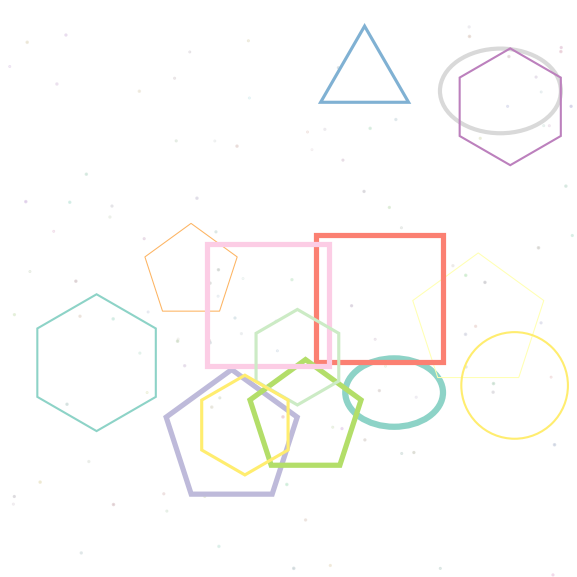[{"shape": "hexagon", "thickness": 1, "radius": 0.59, "center": [0.167, 0.371]}, {"shape": "oval", "thickness": 3, "radius": 0.42, "center": [0.682, 0.319]}, {"shape": "pentagon", "thickness": 0.5, "radius": 0.6, "center": [0.828, 0.442]}, {"shape": "pentagon", "thickness": 2.5, "radius": 0.6, "center": [0.401, 0.24]}, {"shape": "square", "thickness": 2.5, "radius": 0.55, "center": [0.657, 0.482]}, {"shape": "triangle", "thickness": 1.5, "radius": 0.44, "center": [0.631, 0.866]}, {"shape": "pentagon", "thickness": 0.5, "radius": 0.42, "center": [0.331, 0.528]}, {"shape": "pentagon", "thickness": 2.5, "radius": 0.51, "center": [0.529, 0.275]}, {"shape": "square", "thickness": 2.5, "radius": 0.53, "center": [0.464, 0.471]}, {"shape": "oval", "thickness": 2, "radius": 0.52, "center": [0.867, 0.842]}, {"shape": "hexagon", "thickness": 1, "radius": 0.51, "center": [0.884, 0.814]}, {"shape": "hexagon", "thickness": 1.5, "radius": 0.41, "center": [0.515, 0.381]}, {"shape": "hexagon", "thickness": 1.5, "radius": 0.43, "center": [0.424, 0.263]}, {"shape": "circle", "thickness": 1, "radius": 0.46, "center": [0.891, 0.332]}]